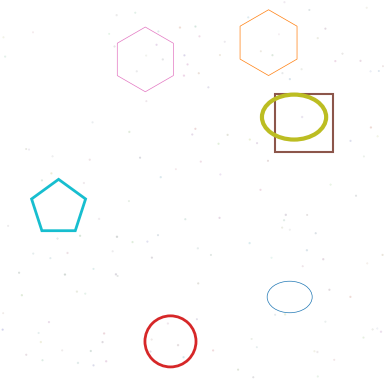[{"shape": "oval", "thickness": 0.5, "radius": 0.29, "center": [0.752, 0.229]}, {"shape": "hexagon", "thickness": 0.5, "radius": 0.43, "center": [0.698, 0.889]}, {"shape": "circle", "thickness": 2, "radius": 0.33, "center": [0.443, 0.113]}, {"shape": "square", "thickness": 1.5, "radius": 0.38, "center": [0.789, 0.68]}, {"shape": "hexagon", "thickness": 0.5, "radius": 0.42, "center": [0.377, 0.846]}, {"shape": "oval", "thickness": 3, "radius": 0.42, "center": [0.764, 0.696]}, {"shape": "pentagon", "thickness": 2, "radius": 0.37, "center": [0.152, 0.46]}]